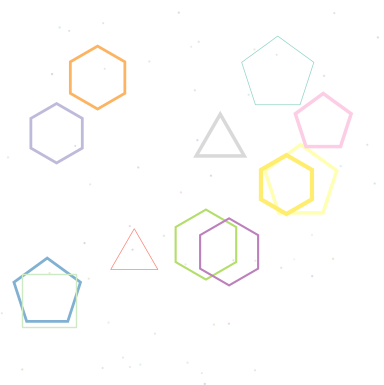[{"shape": "pentagon", "thickness": 0.5, "radius": 0.49, "center": [0.721, 0.808]}, {"shape": "pentagon", "thickness": 2.5, "radius": 0.49, "center": [0.781, 0.526]}, {"shape": "hexagon", "thickness": 2, "radius": 0.39, "center": [0.147, 0.654]}, {"shape": "triangle", "thickness": 0.5, "radius": 0.35, "center": [0.349, 0.335]}, {"shape": "pentagon", "thickness": 2, "radius": 0.45, "center": [0.123, 0.239]}, {"shape": "hexagon", "thickness": 2, "radius": 0.41, "center": [0.254, 0.799]}, {"shape": "hexagon", "thickness": 1.5, "radius": 0.45, "center": [0.535, 0.365]}, {"shape": "pentagon", "thickness": 2.5, "radius": 0.38, "center": [0.84, 0.681]}, {"shape": "triangle", "thickness": 2.5, "radius": 0.36, "center": [0.572, 0.631]}, {"shape": "hexagon", "thickness": 1.5, "radius": 0.43, "center": [0.595, 0.346]}, {"shape": "square", "thickness": 1, "radius": 0.34, "center": [0.127, 0.218]}, {"shape": "hexagon", "thickness": 3, "radius": 0.38, "center": [0.744, 0.521]}]